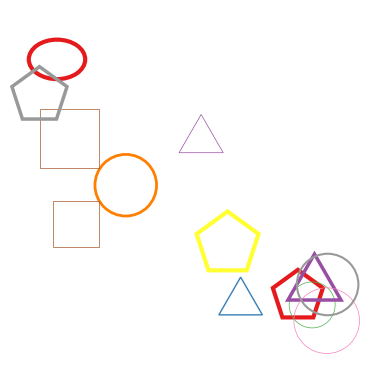[{"shape": "pentagon", "thickness": 3, "radius": 0.34, "center": [0.774, 0.231]}, {"shape": "oval", "thickness": 3, "radius": 0.37, "center": [0.148, 0.846]}, {"shape": "triangle", "thickness": 1, "radius": 0.33, "center": [0.625, 0.215]}, {"shape": "circle", "thickness": 0.5, "radius": 0.3, "center": [0.811, 0.208]}, {"shape": "triangle", "thickness": 2.5, "radius": 0.4, "center": [0.817, 0.261]}, {"shape": "triangle", "thickness": 0.5, "radius": 0.33, "center": [0.522, 0.636]}, {"shape": "circle", "thickness": 2, "radius": 0.4, "center": [0.327, 0.519]}, {"shape": "pentagon", "thickness": 3, "radius": 0.42, "center": [0.591, 0.366]}, {"shape": "square", "thickness": 0.5, "radius": 0.3, "center": [0.199, 0.418]}, {"shape": "square", "thickness": 0.5, "radius": 0.38, "center": [0.181, 0.641]}, {"shape": "circle", "thickness": 0.5, "radius": 0.43, "center": [0.849, 0.167]}, {"shape": "pentagon", "thickness": 2.5, "radius": 0.38, "center": [0.103, 0.752]}, {"shape": "circle", "thickness": 1.5, "radius": 0.4, "center": [0.851, 0.261]}]